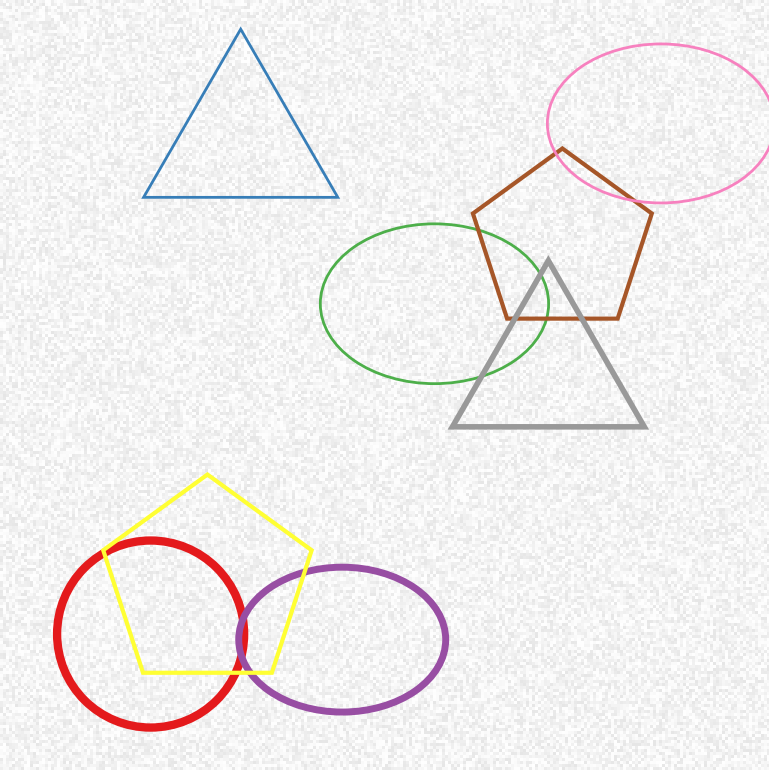[{"shape": "circle", "thickness": 3, "radius": 0.61, "center": [0.196, 0.177]}, {"shape": "triangle", "thickness": 1, "radius": 0.73, "center": [0.313, 0.817]}, {"shape": "oval", "thickness": 1, "radius": 0.74, "center": [0.564, 0.606]}, {"shape": "oval", "thickness": 2.5, "radius": 0.67, "center": [0.444, 0.169]}, {"shape": "pentagon", "thickness": 1.5, "radius": 0.71, "center": [0.269, 0.241]}, {"shape": "pentagon", "thickness": 1.5, "radius": 0.61, "center": [0.73, 0.685]}, {"shape": "oval", "thickness": 1, "radius": 0.74, "center": [0.858, 0.84]}, {"shape": "triangle", "thickness": 2, "radius": 0.72, "center": [0.712, 0.518]}]